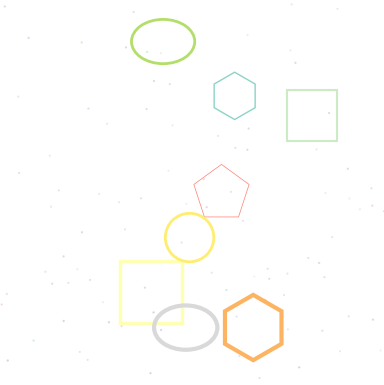[{"shape": "hexagon", "thickness": 1, "radius": 0.31, "center": [0.609, 0.751]}, {"shape": "square", "thickness": 2.5, "radius": 0.4, "center": [0.392, 0.241]}, {"shape": "pentagon", "thickness": 0.5, "radius": 0.38, "center": [0.575, 0.498]}, {"shape": "hexagon", "thickness": 3, "radius": 0.42, "center": [0.658, 0.149]}, {"shape": "oval", "thickness": 2, "radius": 0.41, "center": [0.424, 0.892]}, {"shape": "oval", "thickness": 3, "radius": 0.41, "center": [0.482, 0.149]}, {"shape": "square", "thickness": 1.5, "radius": 0.33, "center": [0.811, 0.7]}, {"shape": "circle", "thickness": 2, "radius": 0.31, "center": [0.492, 0.383]}]